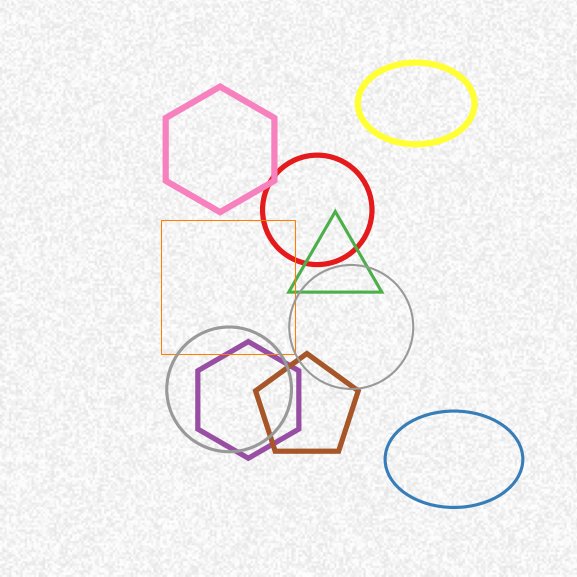[{"shape": "circle", "thickness": 2.5, "radius": 0.47, "center": [0.549, 0.636]}, {"shape": "oval", "thickness": 1.5, "radius": 0.6, "center": [0.786, 0.204]}, {"shape": "triangle", "thickness": 1.5, "radius": 0.47, "center": [0.581, 0.54]}, {"shape": "hexagon", "thickness": 2.5, "radius": 0.5, "center": [0.43, 0.307]}, {"shape": "square", "thickness": 0.5, "radius": 0.58, "center": [0.395, 0.502]}, {"shape": "oval", "thickness": 3, "radius": 0.51, "center": [0.721, 0.82]}, {"shape": "pentagon", "thickness": 2.5, "radius": 0.47, "center": [0.531, 0.293]}, {"shape": "hexagon", "thickness": 3, "radius": 0.54, "center": [0.381, 0.74]}, {"shape": "circle", "thickness": 1, "radius": 0.54, "center": [0.608, 0.433]}, {"shape": "circle", "thickness": 1.5, "radius": 0.54, "center": [0.397, 0.325]}]